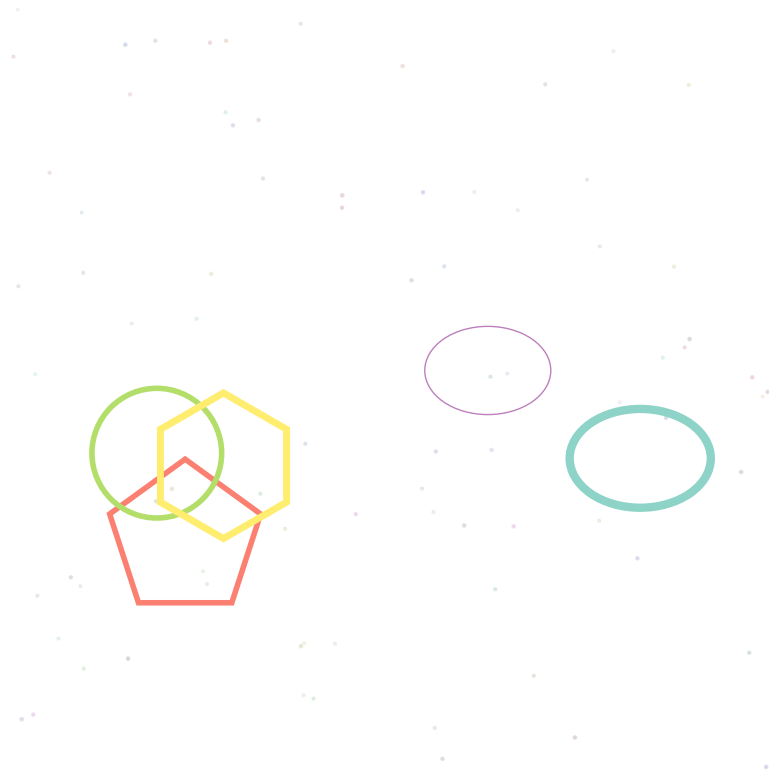[{"shape": "oval", "thickness": 3, "radius": 0.46, "center": [0.831, 0.405]}, {"shape": "pentagon", "thickness": 2, "radius": 0.52, "center": [0.24, 0.301]}, {"shape": "circle", "thickness": 2, "radius": 0.42, "center": [0.204, 0.411]}, {"shape": "oval", "thickness": 0.5, "radius": 0.41, "center": [0.633, 0.519]}, {"shape": "hexagon", "thickness": 2.5, "radius": 0.47, "center": [0.29, 0.395]}]